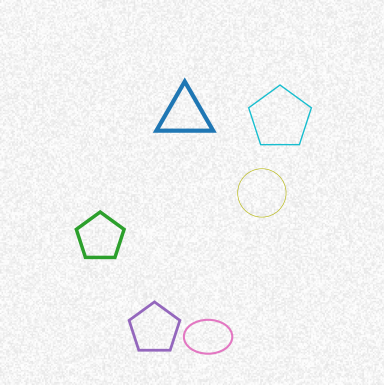[{"shape": "triangle", "thickness": 3, "radius": 0.43, "center": [0.48, 0.703]}, {"shape": "pentagon", "thickness": 2.5, "radius": 0.33, "center": [0.26, 0.384]}, {"shape": "pentagon", "thickness": 2, "radius": 0.35, "center": [0.401, 0.146]}, {"shape": "oval", "thickness": 1.5, "radius": 0.31, "center": [0.54, 0.125]}, {"shape": "circle", "thickness": 0.5, "radius": 0.31, "center": [0.68, 0.499]}, {"shape": "pentagon", "thickness": 1, "radius": 0.43, "center": [0.727, 0.694]}]